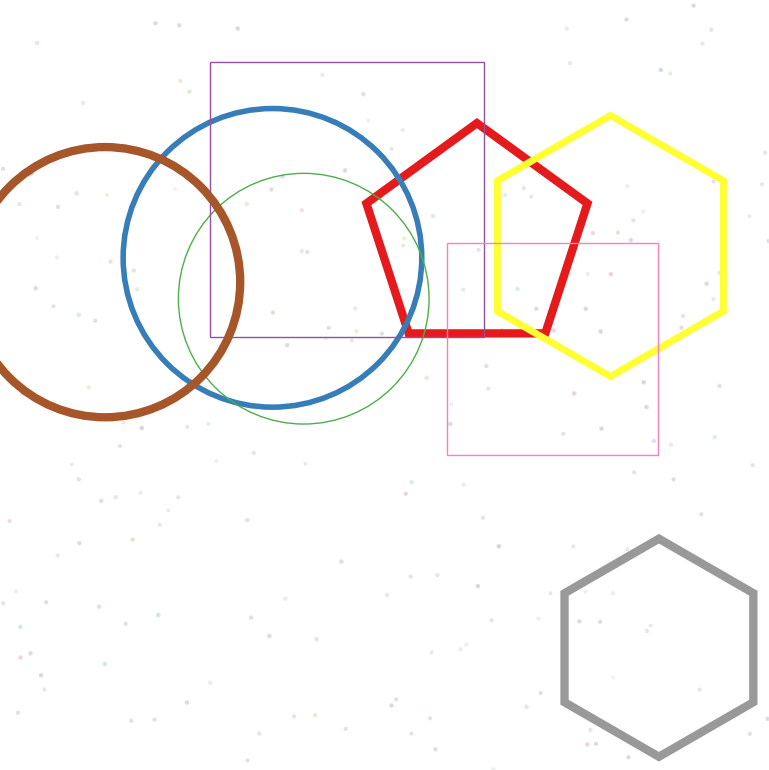[{"shape": "pentagon", "thickness": 3, "radius": 0.75, "center": [0.619, 0.689]}, {"shape": "circle", "thickness": 2, "radius": 0.97, "center": [0.354, 0.665]}, {"shape": "circle", "thickness": 0.5, "radius": 0.81, "center": [0.394, 0.612]}, {"shape": "square", "thickness": 0.5, "radius": 0.89, "center": [0.451, 0.741]}, {"shape": "hexagon", "thickness": 2.5, "radius": 0.85, "center": [0.793, 0.681]}, {"shape": "circle", "thickness": 3, "radius": 0.88, "center": [0.136, 0.634]}, {"shape": "square", "thickness": 0.5, "radius": 0.69, "center": [0.718, 0.547]}, {"shape": "hexagon", "thickness": 3, "radius": 0.71, "center": [0.856, 0.159]}]